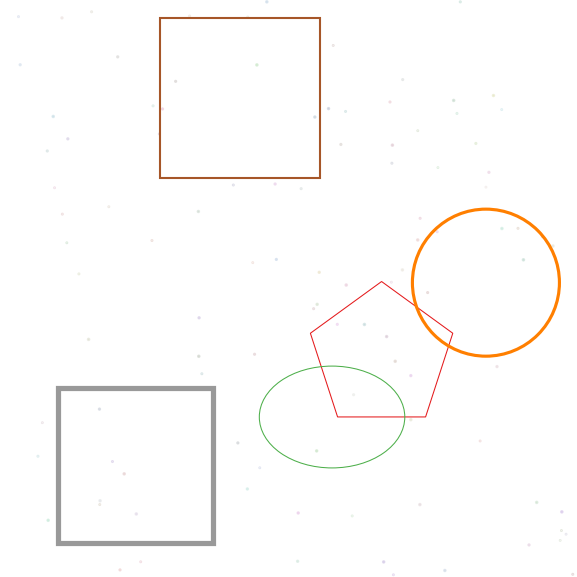[{"shape": "pentagon", "thickness": 0.5, "radius": 0.65, "center": [0.661, 0.382]}, {"shape": "oval", "thickness": 0.5, "radius": 0.63, "center": [0.575, 0.277]}, {"shape": "circle", "thickness": 1.5, "radius": 0.64, "center": [0.841, 0.51]}, {"shape": "square", "thickness": 1, "radius": 0.69, "center": [0.416, 0.83]}, {"shape": "square", "thickness": 2.5, "radius": 0.67, "center": [0.235, 0.194]}]